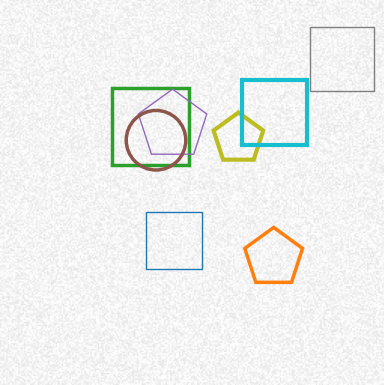[{"shape": "square", "thickness": 1, "radius": 0.37, "center": [0.452, 0.375]}, {"shape": "pentagon", "thickness": 2.5, "radius": 0.39, "center": [0.711, 0.33]}, {"shape": "square", "thickness": 2.5, "radius": 0.5, "center": [0.391, 0.671]}, {"shape": "pentagon", "thickness": 1, "radius": 0.47, "center": [0.448, 0.675]}, {"shape": "circle", "thickness": 2.5, "radius": 0.39, "center": [0.405, 0.636]}, {"shape": "square", "thickness": 1, "radius": 0.42, "center": [0.888, 0.848]}, {"shape": "pentagon", "thickness": 3, "radius": 0.34, "center": [0.619, 0.64]}, {"shape": "square", "thickness": 3, "radius": 0.42, "center": [0.713, 0.708]}]